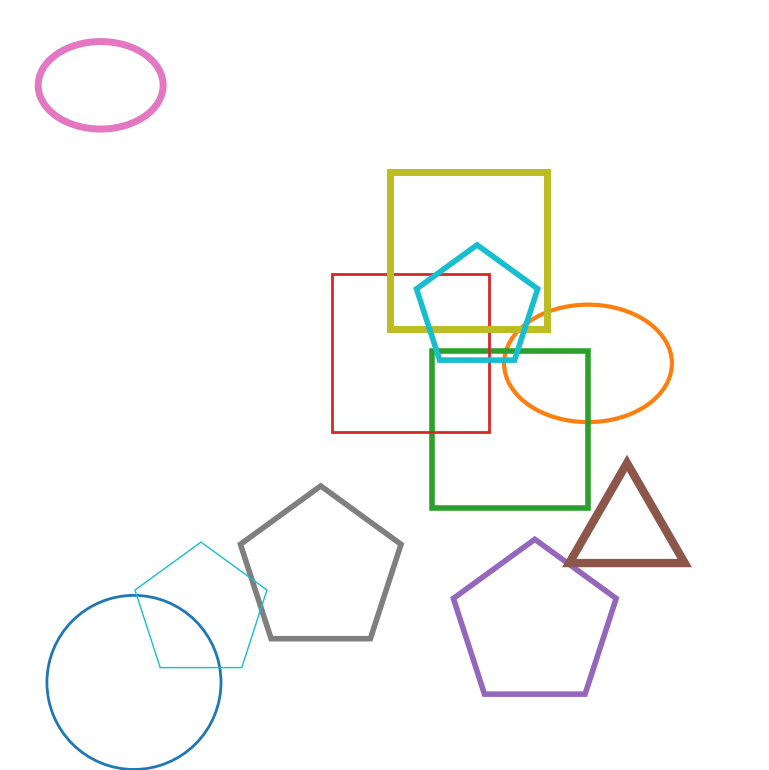[{"shape": "circle", "thickness": 1, "radius": 0.57, "center": [0.174, 0.114]}, {"shape": "oval", "thickness": 1.5, "radius": 0.54, "center": [0.764, 0.528]}, {"shape": "square", "thickness": 2, "radius": 0.51, "center": [0.662, 0.443]}, {"shape": "square", "thickness": 1, "radius": 0.51, "center": [0.533, 0.542]}, {"shape": "pentagon", "thickness": 2, "radius": 0.56, "center": [0.695, 0.188]}, {"shape": "triangle", "thickness": 3, "radius": 0.43, "center": [0.814, 0.312]}, {"shape": "oval", "thickness": 2.5, "radius": 0.41, "center": [0.131, 0.889]}, {"shape": "pentagon", "thickness": 2, "radius": 0.55, "center": [0.417, 0.259]}, {"shape": "square", "thickness": 2.5, "radius": 0.51, "center": [0.608, 0.675]}, {"shape": "pentagon", "thickness": 2, "radius": 0.41, "center": [0.62, 0.599]}, {"shape": "pentagon", "thickness": 0.5, "radius": 0.45, "center": [0.261, 0.206]}]